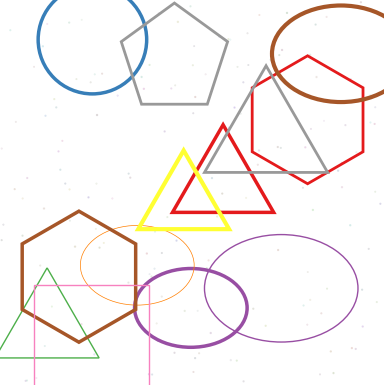[{"shape": "hexagon", "thickness": 2, "radius": 0.83, "center": [0.799, 0.689]}, {"shape": "triangle", "thickness": 2.5, "radius": 0.76, "center": [0.579, 0.524]}, {"shape": "circle", "thickness": 2.5, "radius": 0.7, "center": [0.24, 0.897]}, {"shape": "triangle", "thickness": 1, "radius": 0.78, "center": [0.122, 0.148]}, {"shape": "oval", "thickness": 1, "radius": 1.0, "center": [0.73, 0.251]}, {"shape": "oval", "thickness": 2.5, "radius": 0.73, "center": [0.496, 0.2]}, {"shape": "oval", "thickness": 0.5, "radius": 0.74, "center": [0.357, 0.311]}, {"shape": "triangle", "thickness": 3, "radius": 0.68, "center": [0.477, 0.473]}, {"shape": "oval", "thickness": 3, "radius": 0.9, "center": [0.886, 0.86]}, {"shape": "hexagon", "thickness": 2.5, "radius": 0.85, "center": [0.205, 0.281]}, {"shape": "square", "thickness": 1, "radius": 0.74, "center": [0.238, 0.11]}, {"shape": "pentagon", "thickness": 2, "radius": 0.73, "center": [0.453, 0.847]}, {"shape": "triangle", "thickness": 2, "radius": 0.92, "center": [0.691, 0.645]}]